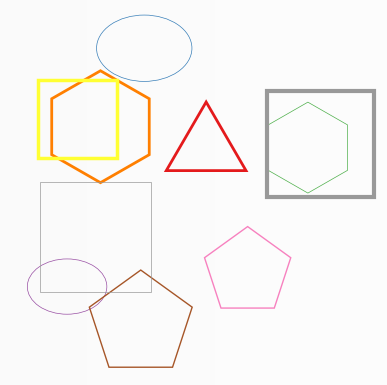[{"shape": "triangle", "thickness": 2, "radius": 0.59, "center": [0.532, 0.616]}, {"shape": "oval", "thickness": 0.5, "radius": 0.62, "center": [0.372, 0.875]}, {"shape": "hexagon", "thickness": 0.5, "radius": 0.59, "center": [0.795, 0.617]}, {"shape": "oval", "thickness": 0.5, "radius": 0.51, "center": [0.173, 0.256]}, {"shape": "hexagon", "thickness": 2, "radius": 0.73, "center": [0.259, 0.671]}, {"shape": "square", "thickness": 2.5, "radius": 0.51, "center": [0.2, 0.69]}, {"shape": "pentagon", "thickness": 1, "radius": 0.7, "center": [0.363, 0.159]}, {"shape": "pentagon", "thickness": 1, "radius": 0.58, "center": [0.639, 0.294]}, {"shape": "square", "thickness": 3, "radius": 0.69, "center": [0.827, 0.627]}, {"shape": "square", "thickness": 0.5, "radius": 0.71, "center": [0.246, 0.385]}]